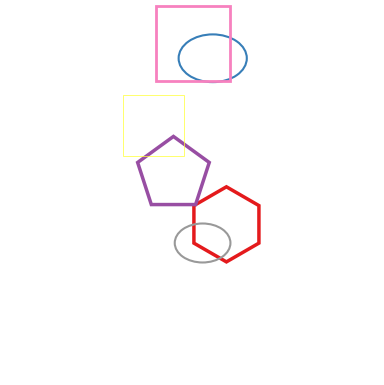[{"shape": "hexagon", "thickness": 2.5, "radius": 0.49, "center": [0.588, 0.417]}, {"shape": "oval", "thickness": 1.5, "radius": 0.44, "center": [0.553, 0.849]}, {"shape": "pentagon", "thickness": 2.5, "radius": 0.49, "center": [0.451, 0.548]}, {"shape": "square", "thickness": 0.5, "radius": 0.4, "center": [0.399, 0.675]}, {"shape": "square", "thickness": 2, "radius": 0.48, "center": [0.502, 0.887]}, {"shape": "oval", "thickness": 1.5, "radius": 0.36, "center": [0.526, 0.369]}]